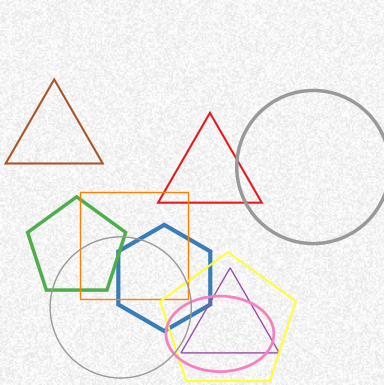[{"shape": "triangle", "thickness": 1.5, "radius": 0.78, "center": [0.545, 0.551]}, {"shape": "hexagon", "thickness": 3, "radius": 0.69, "center": [0.427, 0.278]}, {"shape": "pentagon", "thickness": 2.5, "radius": 0.67, "center": [0.199, 0.355]}, {"shape": "triangle", "thickness": 1, "radius": 0.74, "center": [0.598, 0.157]}, {"shape": "square", "thickness": 1, "radius": 0.7, "center": [0.348, 0.361]}, {"shape": "pentagon", "thickness": 1.5, "radius": 0.93, "center": [0.592, 0.16]}, {"shape": "triangle", "thickness": 1.5, "radius": 0.73, "center": [0.141, 0.648]}, {"shape": "oval", "thickness": 2, "radius": 0.7, "center": [0.571, 0.133]}, {"shape": "circle", "thickness": 2.5, "radius": 0.99, "center": [0.814, 0.566]}, {"shape": "circle", "thickness": 1, "radius": 0.92, "center": [0.314, 0.201]}]